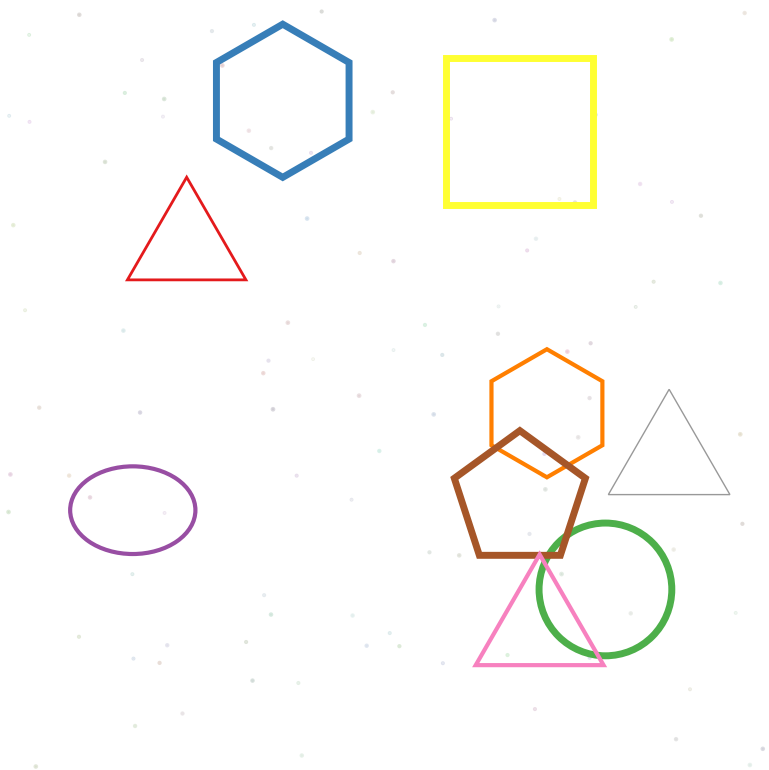[{"shape": "triangle", "thickness": 1, "radius": 0.44, "center": [0.242, 0.681]}, {"shape": "hexagon", "thickness": 2.5, "radius": 0.5, "center": [0.367, 0.869]}, {"shape": "circle", "thickness": 2.5, "radius": 0.43, "center": [0.786, 0.235]}, {"shape": "oval", "thickness": 1.5, "radius": 0.41, "center": [0.172, 0.337]}, {"shape": "hexagon", "thickness": 1.5, "radius": 0.42, "center": [0.71, 0.463]}, {"shape": "square", "thickness": 2.5, "radius": 0.48, "center": [0.675, 0.829]}, {"shape": "pentagon", "thickness": 2.5, "radius": 0.45, "center": [0.675, 0.351]}, {"shape": "triangle", "thickness": 1.5, "radius": 0.48, "center": [0.701, 0.184]}, {"shape": "triangle", "thickness": 0.5, "radius": 0.46, "center": [0.869, 0.403]}]